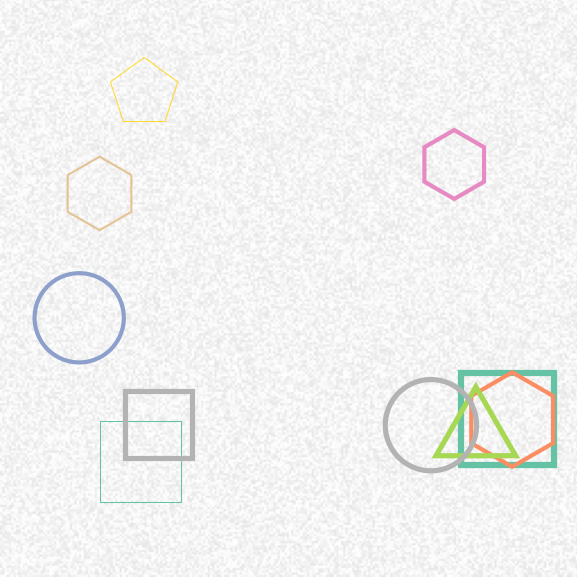[{"shape": "square", "thickness": 0.5, "radius": 0.35, "center": [0.243, 0.199]}, {"shape": "square", "thickness": 3, "radius": 0.4, "center": [0.878, 0.274]}, {"shape": "hexagon", "thickness": 2, "radius": 0.41, "center": [0.887, 0.273]}, {"shape": "circle", "thickness": 2, "radius": 0.39, "center": [0.137, 0.449]}, {"shape": "hexagon", "thickness": 2, "radius": 0.3, "center": [0.787, 0.714]}, {"shape": "triangle", "thickness": 2.5, "radius": 0.4, "center": [0.824, 0.25]}, {"shape": "pentagon", "thickness": 0.5, "radius": 0.31, "center": [0.25, 0.838]}, {"shape": "hexagon", "thickness": 1, "radius": 0.32, "center": [0.172, 0.664]}, {"shape": "square", "thickness": 2.5, "radius": 0.29, "center": [0.274, 0.264]}, {"shape": "circle", "thickness": 2.5, "radius": 0.4, "center": [0.746, 0.263]}]